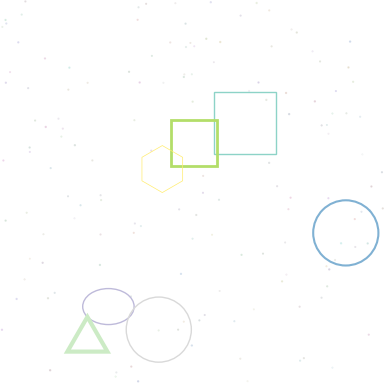[{"shape": "square", "thickness": 1, "radius": 0.4, "center": [0.637, 0.682]}, {"shape": "oval", "thickness": 1, "radius": 0.33, "center": [0.282, 0.204]}, {"shape": "circle", "thickness": 1.5, "radius": 0.42, "center": [0.898, 0.395]}, {"shape": "square", "thickness": 2, "radius": 0.3, "center": [0.503, 0.628]}, {"shape": "circle", "thickness": 1, "radius": 0.42, "center": [0.412, 0.144]}, {"shape": "triangle", "thickness": 3, "radius": 0.3, "center": [0.227, 0.117]}, {"shape": "hexagon", "thickness": 0.5, "radius": 0.31, "center": [0.422, 0.561]}]